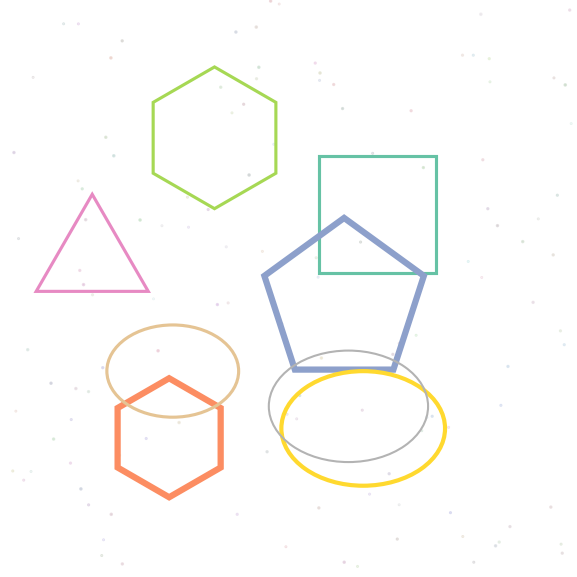[{"shape": "square", "thickness": 1.5, "radius": 0.51, "center": [0.654, 0.627]}, {"shape": "hexagon", "thickness": 3, "radius": 0.52, "center": [0.293, 0.241]}, {"shape": "pentagon", "thickness": 3, "radius": 0.73, "center": [0.596, 0.477]}, {"shape": "triangle", "thickness": 1.5, "radius": 0.56, "center": [0.16, 0.551]}, {"shape": "hexagon", "thickness": 1.5, "radius": 0.61, "center": [0.371, 0.761]}, {"shape": "oval", "thickness": 2, "radius": 0.71, "center": [0.629, 0.257]}, {"shape": "oval", "thickness": 1.5, "radius": 0.57, "center": [0.299, 0.357]}, {"shape": "oval", "thickness": 1, "radius": 0.69, "center": [0.603, 0.296]}]